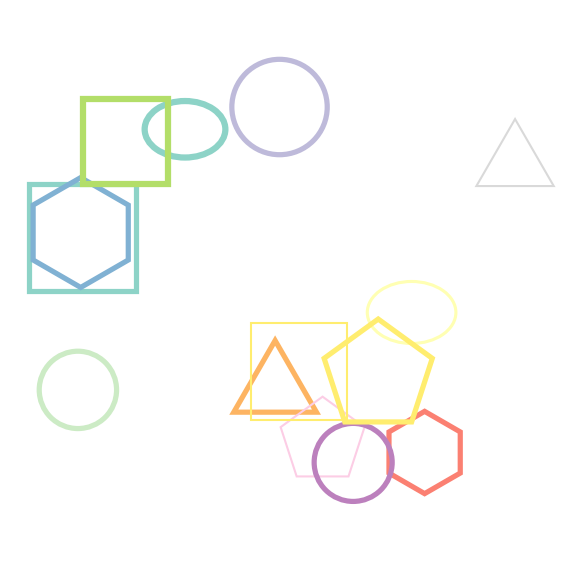[{"shape": "square", "thickness": 2.5, "radius": 0.46, "center": [0.143, 0.589]}, {"shape": "oval", "thickness": 3, "radius": 0.35, "center": [0.32, 0.775]}, {"shape": "oval", "thickness": 1.5, "radius": 0.38, "center": [0.713, 0.458]}, {"shape": "circle", "thickness": 2.5, "radius": 0.41, "center": [0.484, 0.814]}, {"shape": "hexagon", "thickness": 2.5, "radius": 0.36, "center": [0.735, 0.216]}, {"shape": "hexagon", "thickness": 2.5, "radius": 0.48, "center": [0.14, 0.597]}, {"shape": "triangle", "thickness": 2.5, "radius": 0.41, "center": [0.476, 0.327]}, {"shape": "square", "thickness": 3, "radius": 0.37, "center": [0.217, 0.754]}, {"shape": "pentagon", "thickness": 1, "radius": 0.38, "center": [0.559, 0.236]}, {"shape": "triangle", "thickness": 1, "radius": 0.39, "center": [0.892, 0.716]}, {"shape": "circle", "thickness": 2.5, "radius": 0.34, "center": [0.612, 0.198]}, {"shape": "circle", "thickness": 2.5, "radius": 0.33, "center": [0.135, 0.324]}, {"shape": "square", "thickness": 1, "radius": 0.42, "center": [0.518, 0.356]}, {"shape": "pentagon", "thickness": 2.5, "radius": 0.49, "center": [0.655, 0.348]}]